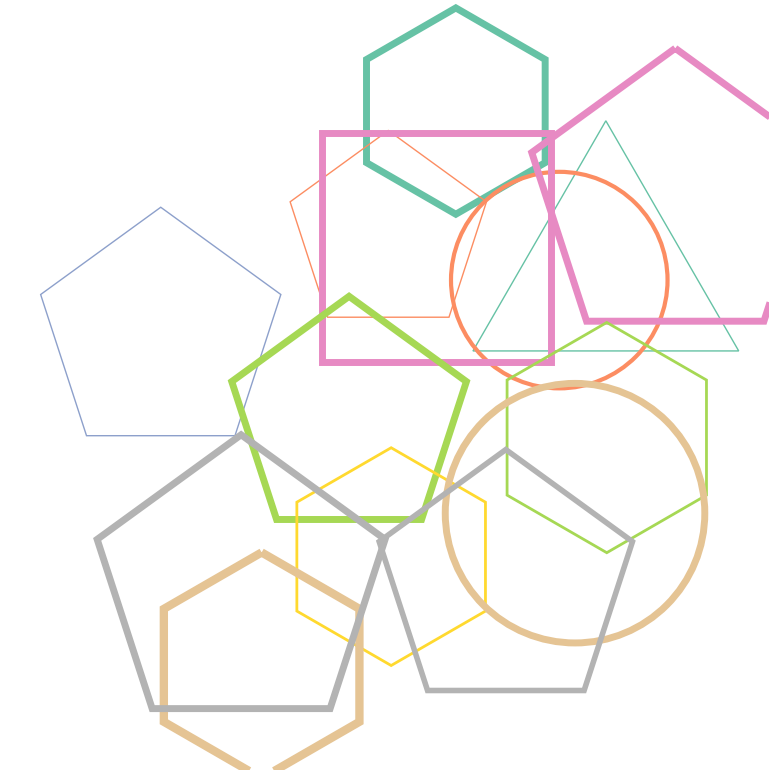[{"shape": "triangle", "thickness": 0.5, "radius": 1.0, "center": [0.787, 0.644]}, {"shape": "hexagon", "thickness": 2.5, "radius": 0.67, "center": [0.592, 0.856]}, {"shape": "circle", "thickness": 1.5, "radius": 0.7, "center": [0.726, 0.636]}, {"shape": "pentagon", "thickness": 0.5, "radius": 0.67, "center": [0.504, 0.696]}, {"shape": "pentagon", "thickness": 0.5, "radius": 0.82, "center": [0.209, 0.567]}, {"shape": "square", "thickness": 2.5, "radius": 0.74, "center": [0.567, 0.678]}, {"shape": "pentagon", "thickness": 2.5, "radius": 0.98, "center": [0.877, 0.741]}, {"shape": "pentagon", "thickness": 2.5, "radius": 0.8, "center": [0.453, 0.455]}, {"shape": "hexagon", "thickness": 1, "radius": 0.75, "center": [0.788, 0.432]}, {"shape": "hexagon", "thickness": 1, "radius": 0.71, "center": [0.508, 0.277]}, {"shape": "hexagon", "thickness": 3, "radius": 0.73, "center": [0.34, 0.136]}, {"shape": "circle", "thickness": 2.5, "radius": 0.84, "center": [0.747, 0.334]}, {"shape": "pentagon", "thickness": 2.5, "radius": 0.98, "center": [0.313, 0.239]}, {"shape": "pentagon", "thickness": 2, "radius": 0.86, "center": [0.657, 0.243]}]